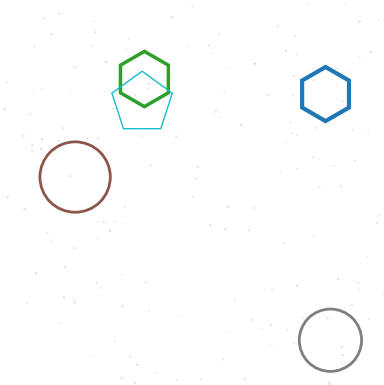[{"shape": "hexagon", "thickness": 3, "radius": 0.35, "center": [0.846, 0.756]}, {"shape": "hexagon", "thickness": 2.5, "radius": 0.36, "center": [0.375, 0.795]}, {"shape": "circle", "thickness": 2, "radius": 0.46, "center": [0.195, 0.54]}, {"shape": "circle", "thickness": 2, "radius": 0.4, "center": [0.858, 0.116]}, {"shape": "pentagon", "thickness": 1, "radius": 0.41, "center": [0.369, 0.732]}]